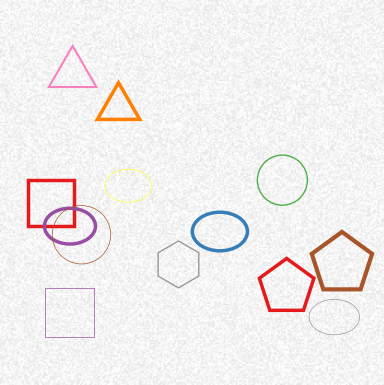[{"shape": "pentagon", "thickness": 2.5, "radius": 0.37, "center": [0.745, 0.254]}, {"shape": "square", "thickness": 2.5, "radius": 0.3, "center": [0.133, 0.472]}, {"shape": "oval", "thickness": 2.5, "radius": 0.36, "center": [0.571, 0.399]}, {"shape": "circle", "thickness": 1, "radius": 0.33, "center": [0.733, 0.532]}, {"shape": "square", "thickness": 0.5, "radius": 0.32, "center": [0.181, 0.189]}, {"shape": "oval", "thickness": 2.5, "radius": 0.33, "center": [0.182, 0.413]}, {"shape": "triangle", "thickness": 2.5, "radius": 0.32, "center": [0.308, 0.722]}, {"shape": "oval", "thickness": 0.5, "radius": 0.31, "center": [0.334, 0.518]}, {"shape": "circle", "thickness": 0.5, "radius": 0.38, "center": [0.212, 0.39]}, {"shape": "pentagon", "thickness": 3, "radius": 0.41, "center": [0.888, 0.315]}, {"shape": "triangle", "thickness": 1.5, "radius": 0.36, "center": [0.189, 0.81]}, {"shape": "hexagon", "thickness": 1, "radius": 0.3, "center": [0.464, 0.313]}, {"shape": "oval", "thickness": 0.5, "radius": 0.33, "center": [0.868, 0.176]}]